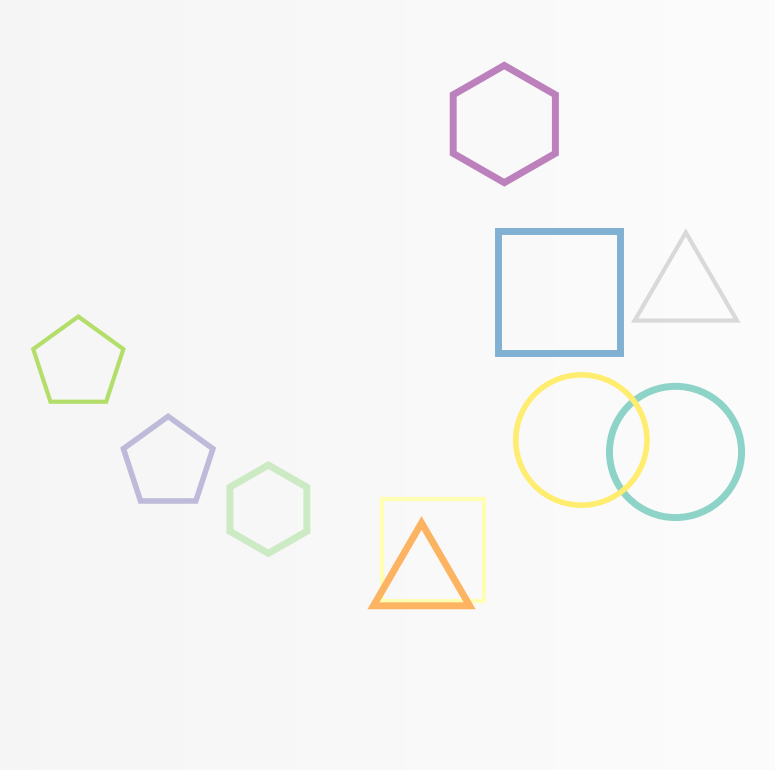[{"shape": "circle", "thickness": 2.5, "radius": 0.43, "center": [0.872, 0.413]}, {"shape": "square", "thickness": 1.5, "radius": 0.33, "center": [0.559, 0.285]}, {"shape": "pentagon", "thickness": 2, "radius": 0.3, "center": [0.217, 0.399]}, {"shape": "square", "thickness": 2.5, "radius": 0.4, "center": [0.721, 0.621]}, {"shape": "triangle", "thickness": 2.5, "radius": 0.36, "center": [0.544, 0.249]}, {"shape": "pentagon", "thickness": 1.5, "radius": 0.31, "center": [0.101, 0.528]}, {"shape": "triangle", "thickness": 1.5, "radius": 0.38, "center": [0.885, 0.622]}, {"shape": "hexagon", "thickness": 2.5, "radius": 0.38, "center": [0.651, 0.839]}, {"shape": "hexagon", "thickness": 2.5, "radius": 0.29, "center": [0.346, 0.339]}, {"shape": "circle", "thickness": 2, "radius": 0.42, "center": [0.75, 0.429]}]